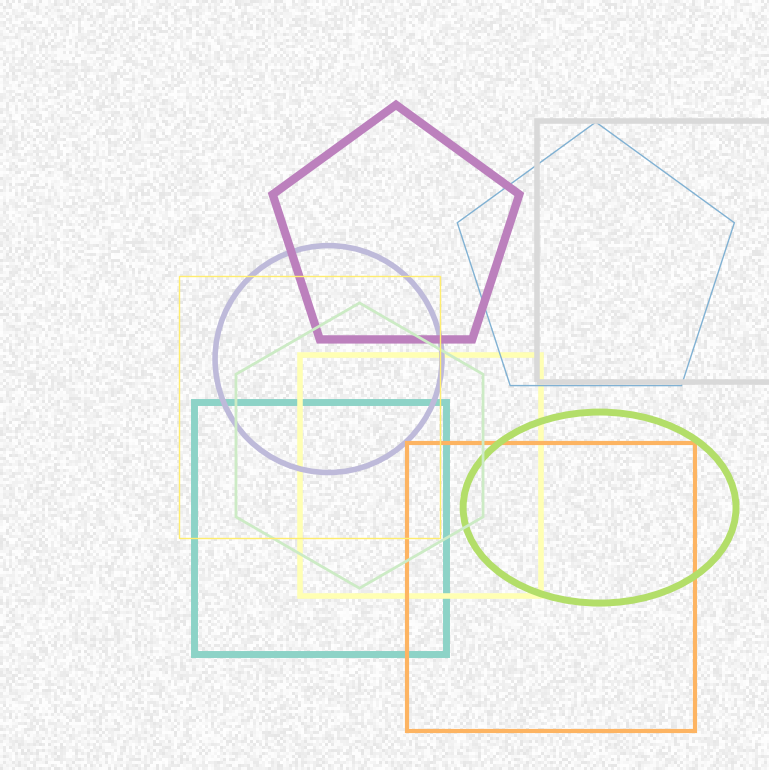[{"shape": "square", "thickness": 2.5, "radius": 0.82, "center": [0.416, 0.315]}, {"shape": "square", "thickness": 2, "radius": 0.78, "center": [0.546, 0.383]}, {"shape": "circle", "thickness": 2, "radius": 0.74, "center": [0.427, 0.534]}, {"shape": "pentagon", "thickness": 0.5, "radius": 0.95, "center": [0.774, 0.652]}, {"shape": "square", "thickness": 1.5, "radius": 0.94, "center": [0.716, 0.238]}, {"shape": "oval", "thickness": 2.5, "radius": 0.89, "center": [0.779, 0.341]}, {"shape": "square", "thickness": 2, "radius": 0.85, "center": [0.868, 0.673]}, {"shape": "pentagon", "thickness": 3, "radius": 0.84, "center": [0.514, 0.695]}, {"shape": "hexagon", "thickness": 1, "radius": 0.93, "center": [0.467, 0.421]}, {"shape": "square", "thickness": 0.5, "radius": 0.85, "center": [0.402, 0.471]}]